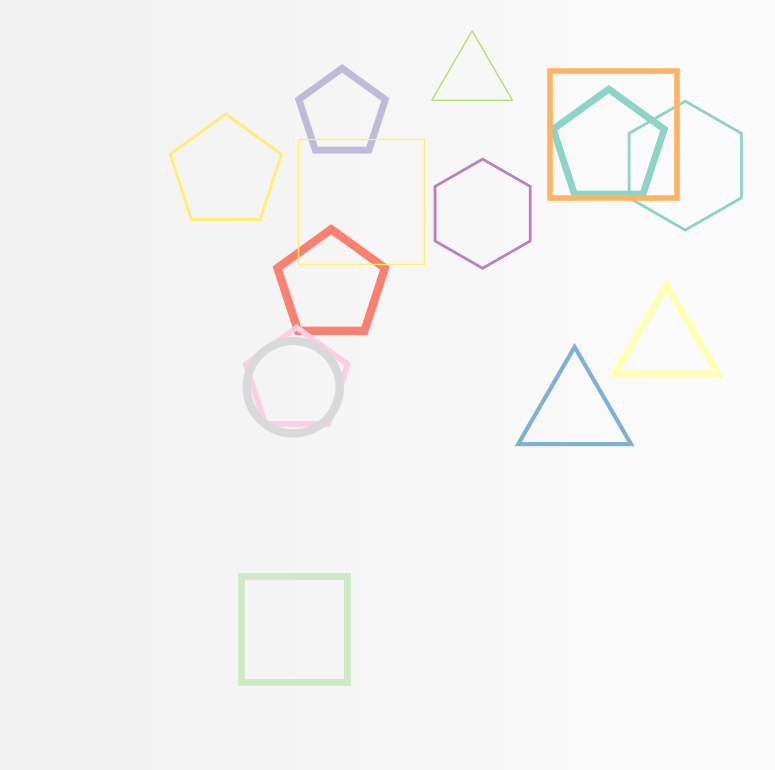[{"shape": "hexagon", "thickness": 1, "radius": 0.42, "center": [0.884, 0.785]}, {"shape": "pentagon", "thickness": 2.5, "radius": 0.38, "center": [0.785, 0.809]}, {"shape": "triangle", "thickness": 2.5, "radius": 0.38, "center": [0.86, 0.553]}, {"shape": "pentagon", "thickness": 2.5, "radius": 0.29, "center": [0.441, 0.853]}, {"shape": "pentagon", "thickness": 3, "radius": 0.36, "center": [0.427, 0.629]}, {"shape": "triangle", "thickness": 1.5, "radius": 0.42, "center": [0.741, 0.465]}, {"shape": "square", "thickness": 2, "radius": 0.41, "center": [0.792, 0.825]}, {"shape": "triangle", "thickness": 0.5, "radius": 0.3, "center": [0.609, 0.9]}, {"shape": "pentagon", "thickness": 2, "radius": 0.35, "center": [0.383, 0.506]}, {"shape": "circle", "thickness": 3, "radius": 0.3, "center": [0.378, 0.497]}, {"shape": "hexagon", "thickness": 1, "radius": 0.35, "center": [0.623, 0.722]}, {"shape": "square", "thickness": 2.5, "radius": 0.34, "center": [0.379, 0.183]}, {"shape": "pentagon", "thickness": 1, "radius": 0.38, "center": [0.291, 0.776]}, {"shape": "square", "thickness": 0.5, "radius": 0.41, "center": [0.466, 0.738]}]